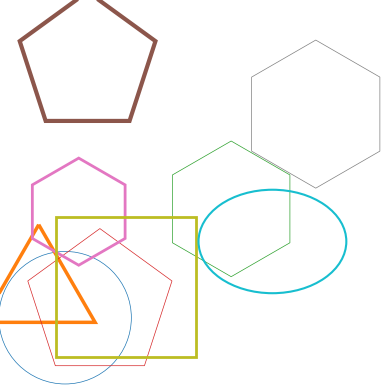[{"shape": "circle", "thickness": 0.5, "radius": 0.86, "center": [0.169, 0.175]}, {"shape": "triangle", "thickness": 2.5, "radius": 0.85, "center": [0.101, 0.247]}, {"shape": "hexagon", "thickness": 0.5, "radius": 0.88, "center": [0.6, 0.458]}, {"shape": "pentagon", "thickness": 0.5, "radius": 0.98, "center": [0.259, 0.209]}, {"shape": "pentagon", "thickness": 3, "radius": 0.93, "center": [0.227, 0.836]}, {"shape": "hexagon", "thickness": 2, "radius": 0.7, "center": [0.204, 0.45]}, {"shape": "hexagon", "thickness": 0.5, "radius": 0.96, "center": [0.82, 0.704]}, {"shape": "square", "thickness": 2, "radius": 0.91, "center": [0.327, 0.255]}, {"shape": "oval", "thickness": 1.5, "radius": 0.96, "center": [0.708, 0.373]}]